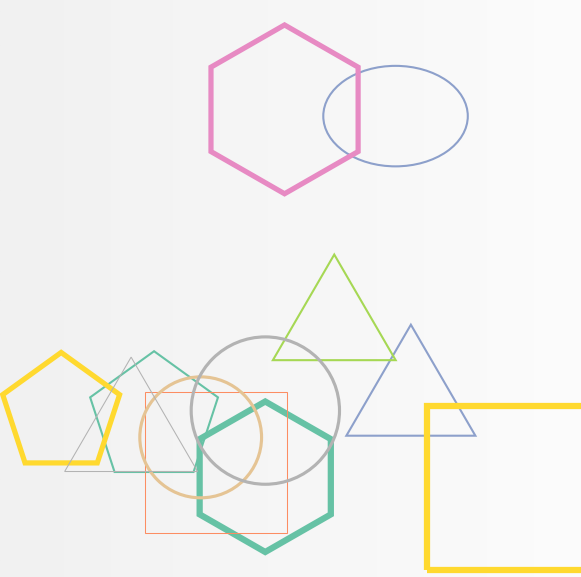[{"shape": "hexagon", "thickness": 3, "radius": 0.65, "center": [0.456, 0.174]}, {"shape": "pentagon", "thickness": 1, "radius": 0.58, "center": [0.265, 0.275]}, {"shape": "square", "thickness": 0.5, "radius": 0.61, "center": [0.371, 0.198]}, {"shape": "oval", "thickness": 1, "radius": 0.62, "center": [0.68, 0.798]}, {"shape": "triangle", "thickness": 1, "radius": 0.64, "center": [0.707, 0.309]}, {"shape": "hexagon", "thickness": 2.5, "radius": 0.73, "center": [0.49, 0.81]}, {"shape": "triangle", "thickness": 1, "radius": 0.61, "center": [0.575, 0.436]}, {"shape": "pentagon", "thickness": 2.5, "radius": 0.53, "center": [0.105, 0.283]}, {"shape": "square", "thickness": 3, "radius": 0.71, "center": [0.876, 0.154]}, {"shape": "circle", "thickness": 1.5, "radius": 0.52, "center": [0.345, 0.242]}, {"shape": "circle", "thickness": 1.5, "radius": 0.64, "center": [0.457, 0.288]}, {"shape": "triangle", "thickness": 0.5, "radius": 0.66, "center": [0.226, 0.249]}]